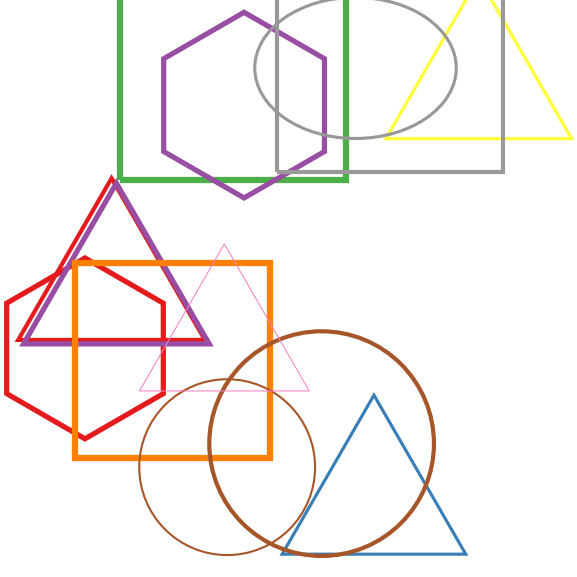[{"shape": "triangle", "thickness": 2, "radius": 0.93, "center": [0.193, 0.504]}, {"shape": "hexagon", "thickness": 2.5, "radius": 0.78, "center": [0.147, 0.396]}, {"shape": "triangle", "thickness": 1.5, "radius": 0.92, "center": [0.648, 0.131]}, {"shape": "square", "thickness": 3, "radius": 0.98, "center": [0.404, 0.883]}, {"shape": "triangle", "thickness": 2.5, "radius": 0.93, "center": [0.202, 0.496]}, {"shape": "hexagon", "thickness": 2.5, "radius": 0.8, "center": [0.423, 0.817]}, {"shape": "square", "thickness": 3, "radius": 0.84, "center": [0.299, 0.375]}, {"shape": "triangle", "thickness": 1.5, "radius": 0.93, "center": [0.829, 0.852]}, {"shape": "circle", "thickness": 1, "radius": 0.76, "center": [0.393, 0.19]}, {"shape": "circle", "thickness": 2, "radius": 0.97, "center": [0.557, 0.231]}, {"shape": "triangle", "thickness": 0.5, "radius": 0.85, "center": [0.388, 0.407]}, {"shape": "square", "thickness": 2, "radius": 0.98, "center": [0.675, 0.898]}, {"shape": "oval", "thickness": 1.5, "radius": 0.87, "center": [0.616, 0.881]}]